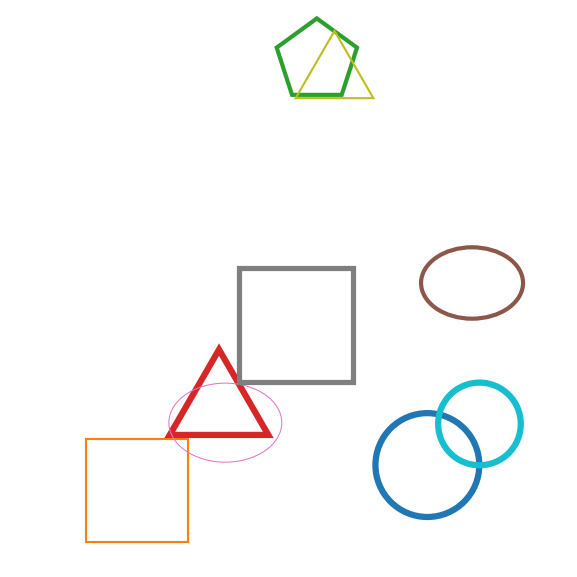[{"shape": "circle", "thickness": 3, "radius": 0.45, "center": [0.74, 0.194]}, {"shape": "square", "thickness": 1, "radius": 0.44, "center": [0.237, 0.15]}, {"shape": "pentagon", "thickness": 2, "radius": 0.37, "center": [0.549, 0.894]}, {"shape": "triangle", "thickness": 3, "radius": 0.49, "center": [0.379, 0.295]}, {"shape": "oval", "thickness": 2, "radius": 0.44, "center": [0.817, 0.509]}, {"shape": "oval", "thickness": 0.5, "radius": 0.49, "center": [0.39, 0.267]}, {"shape": "square", "thickness": 2.5, "radius": 0.49, "center": [0.513, 0.436]}, {"shape": "triangle", "thickness": 1, "radius": 0.39, "center": [0.579, 0.868]}, {"shape": "circle", "thickness": 3, "radius": 0.36, "center": [0.83, 0.265]}]